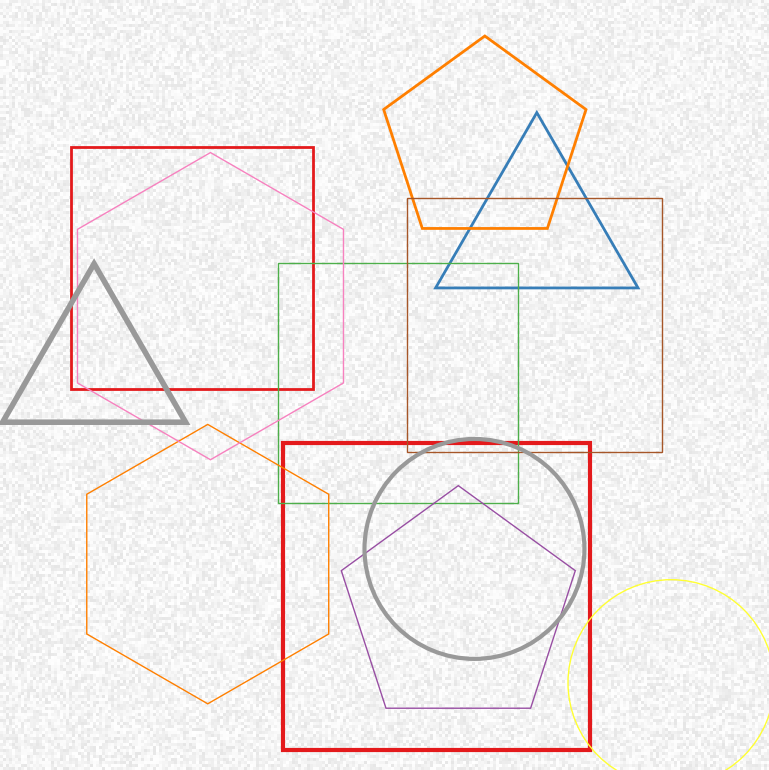[{"shape": "square", "thickness": 1, "radius": 0.79, "center": [0.25, 0.652]}, {"shape": "square", "thickness": 1.5, "radius": 1.0, "center": [0.567, 0.226]}, {"shape": "triangle", "thickness": 1, "radius": 0.76, "center": [0.697, 0.702]}, {"shape": "square", "thickness": 0.5, "radius": 0.78, "center": [0.516, 0.502]}, {"shape": "pentagon", "thickness": 0.5, "radius": 0.8, "center": [0.595, 0.21]}, {"shape": "pentagon", "thickness": 1, "radius": 0.69, "center": [0.63, 0.815]}, {"shape": "hexagon", "thickness": 0.5, "radius": 0.91, "center": [0.27, 0.267]}, {"shape": "circle", "thickness": 0.5, "radius": 0.67, "center": [0.872, 0.113]}, {"shape": "square", "thickness": 0.5, "radius": 0.83, "center": [0.694, 0.578]}, {"shape": "hexagon", "thickness": 0.5, "radius": 1.0, "center": [0.273, 0.602]}, {"shape": "triangle", "thickness": 2, "radius": 0.69, "center": [0.122, 0.52]}, {"shape": "circle", "thickness": 1.5, "radius": 0.71, "center": [0.616, 0.287]}]